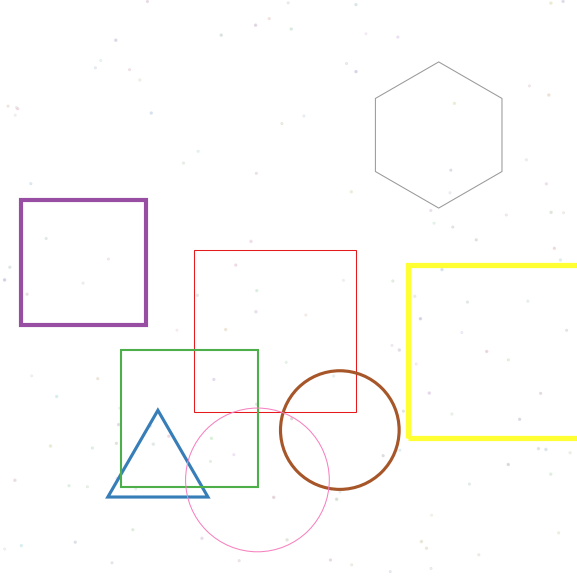[{"shape": "square", "thickness": 0.5, "radius": 0.7, "center": [0.476, 0.425]}, {"shape": "triangle", "thickness": 1.5, "radius": 0.5, "center": [0.273, 0.189]}, {"shape": "square", "thickness": 1, "radius": 0.59, "center": [0.328, 0.275]}, {"shape": "square", "thickness": 2, "radius": 0.54, "center": [0.144, 0.545]}, {"shape": "square", "thickness": 2.5, "radius": 0.75, "center": [0.857, 0.39]}, {"shape": "circle", "thickness": 1.5, "radius": 0.51, "center": [0.588, 0.254]}, {"shape": "circle", "thickness": 0.5, "radius": 0.62, "center": [0.446, 0.168]}, {"shape": "hexagon", "thickness": 0.5, "radius": 0.63, "center": [0.76, 0.765]}]